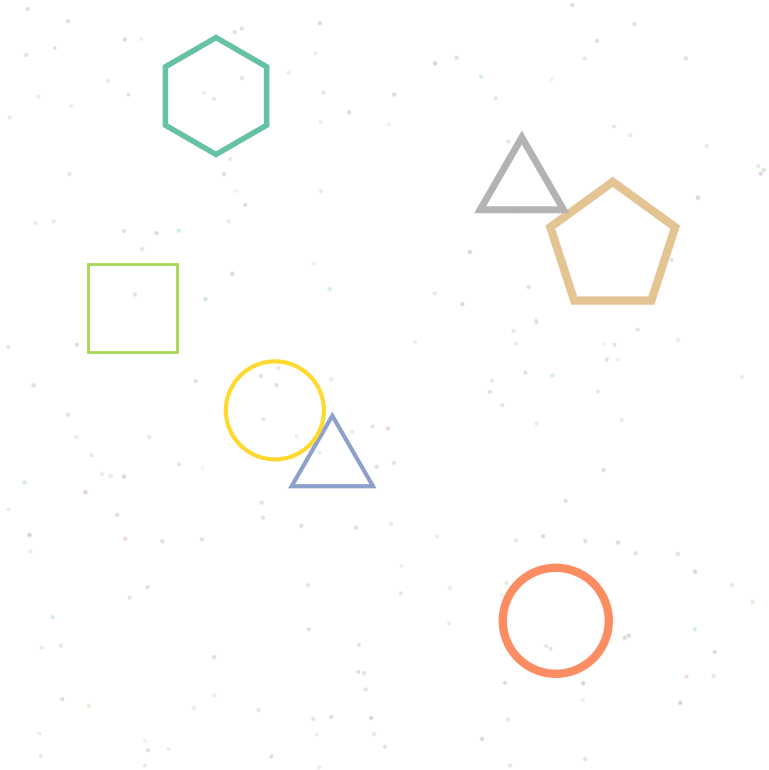[{"shape": "hexagon", "thickness": 2, "radius": 0.38, "center": [0.281, 0.875]}, {"shape": "circle", "thickness": 3, "radius": 0.34, "center": [0.722, 0.194]}, {"shape": "triangle", "thickness": 1.5, "radius": 0.31, "center": [0.432, 0.399]}, {"shape": "square", "thickness": 1, "radius": 0.29, "center": [0.172, 0.6]}, {"shape": "circle", "thickness": 1.5, "radius": 0.32, "center": [0.357, 0.467]}, {"shape": "pentagon", "thickness": 3, "radius": 0.43, "center": [0.796, 0.679]}, {"shape": "triangle", "thickness": 2.5, "radius": 0.31, "center": [0.678, 0.759]}]